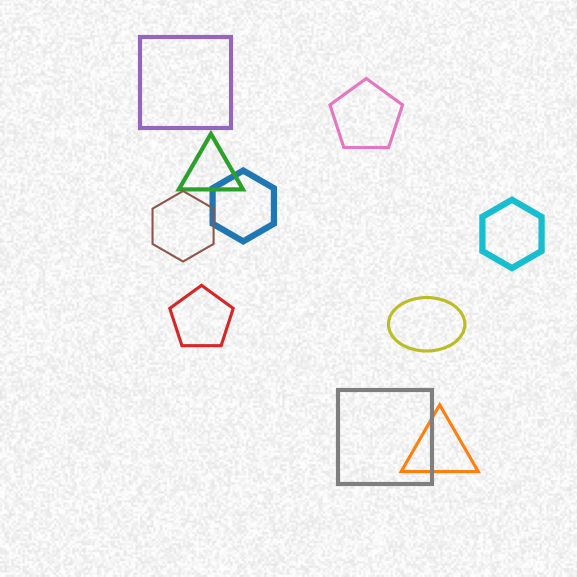[{"shape": "hexagon", "thickness": 3, "radius": 0.31, "center": [0.421, 0.642]}, {"shape": "triangle", "thickness": 1.5, "radius": 0.39, "center": [0.761, 0.221]}, {"shape": "triangle", "thickness": 2, "radius": 0.32, "center": [0.365, 0.703]}, {"shape": "pentagon", "thickness": 1.5, "radius": 0.29, "center": [0.349, 0.447]}, {"shape": "square", "thickness": 2, "radius": 0.39, "center": [0.322, 0.856]}, {"shape": "hexagon", "thickness": 1, "radius": 0.31, "center": [0.317, 0.607]}, {"shape": "pentagon", "thickness": 1.5, "radius": 0.33, "center": [0.634, 0.797]}, {"shape": "square", "thickness": 2, "radius": 0.41, "center": [0.667, 0.243]}, {"shape": "oval", "thickness": 1.5, "radius": 0.33, "center": [0.739, 0.438]}, {"shape": "hexagon", "thickness": 3, "radius": 0.3, "center": [0.887, 0.594]}]